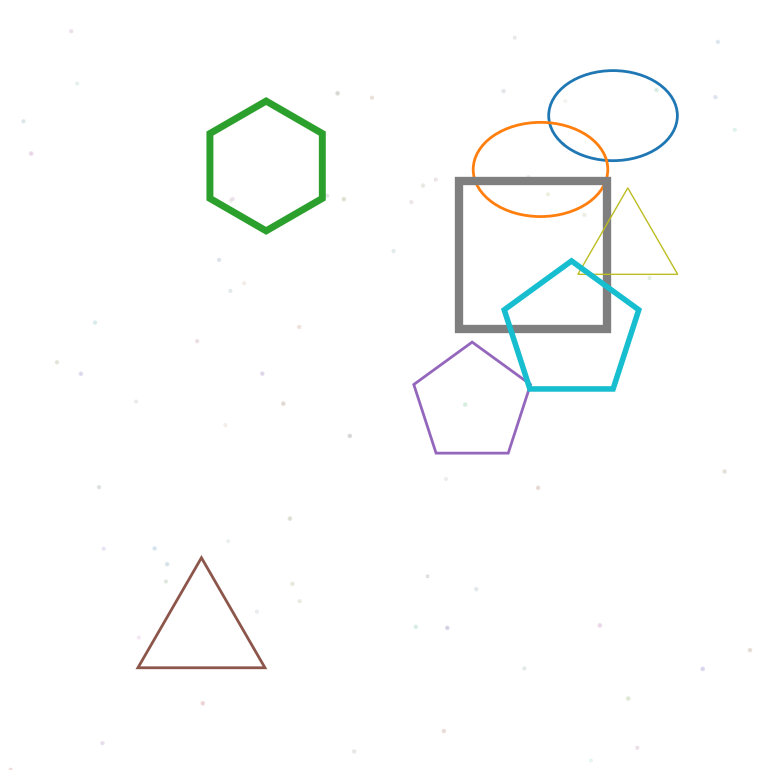[{"shape": "oval", "thickness": 1, "radius": 0.42, "center": [0.796, 0.85]}, {"shape": "oval", "thickness": 1, "radius": 0.44, "center": [0.702, 0.78]}, {"shape": "hexagon", "thickness": 2.5, "radius": 0.42, "center": [0.346, 0.784]}, {"shape": "pentagon", "thickness": 1, "radius": 0.4, "center": [0.613, 0.476]}, {"shape": "triangle", "thickness": 1, "radius": 0.48, "center": [0.262, 0.18]}, {"shape": "square", "thickness": 3, "radius": 0.48, "center": [0.692, 0.669]}, {"shape": "triangle", "thickness": 0.5, "radius": 0.37, "center": [0.815, 0.681]}, {"shape": "pentagon", "thickness": 2, "radius": 0.46, "center": [0.742, 0.569]}]